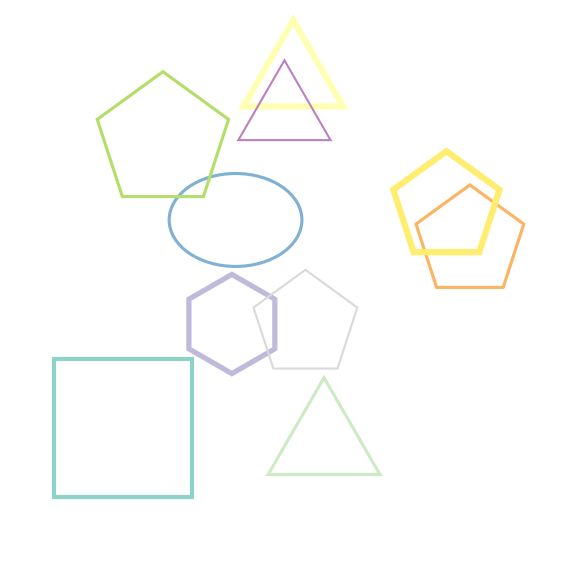[{"shape": "square", "thickness": 2, "radius": 0.6, "center": [0.213, 0.258]}, {"shape": "triangle", "thickness": 3, "radius": 0.5, "center": [0.508, 0.865]}, {"shape": "hexagon", "thickness": 2.5, "radius": 0.43, "center": [0.401, 0.438]}, {"shape": "oval", "thickness": 1.5, "radius": 0.57, "center": [0.408, 0.618]}, {"shape": "pentagon", "thickness": 1.5, "radius": 0.49, "center": [0.814, 0.581]}, {"shape": "pentagon", "thickness": 1.5, "radius": 0.6, "center": [0.282, 0.755]}, {"shape": "pentagon", "thickness": 1, "radius": 0.47, "center": [0.529, 0.437]}, {"shape": "triangle", "thickness": 1, "radius": 0.46, "center": [0.493, 0.803]}, {"shape": "triangle", "thickness": 1.5, "radius": 0.56, "center": [0.561, 0.233]}, {"shape": "pentagon", "thickness": 3, "radius": 0.48, "center": [0.773, 0.641]}]